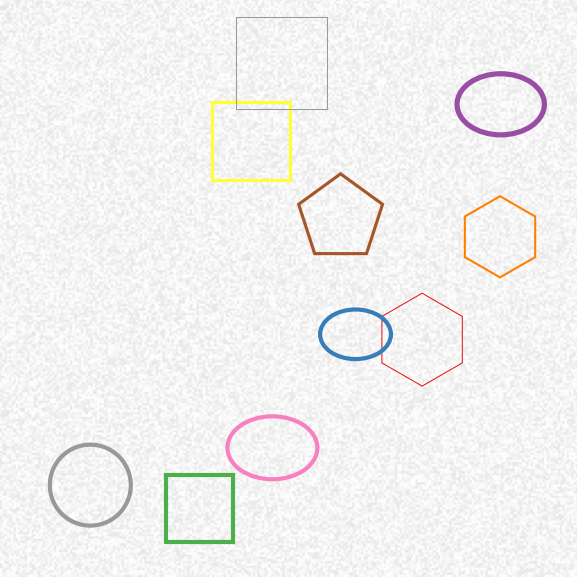[{"shape": "hexagon", "thickness": 0.5, "radius": 0.4, "center": [0.731, 0.411]}, {"shape": "oval", "thickness": 2, "radius": 0.31, "center": [0.616, 0.42]}, {"shape": "square", "thickness": 2, "radius": 0.29, "center": [0.345, 0.118]}, {"shape": "oval", "thickness": 2.5, "radius": 0.38, "center": [0.867, 0.819]}, {"shape": "hexagon", "thickness": 1, "radius": 0.35, "center": [0.866, 0.589]}, {"shape": "square", "thickness": 1.5, "radius": 0.34, "center": [0.435, 0.755]}, {"shape": "pentagon", "thickness": 1.5, "radius": 0.38, "center": [0.59, 0.622]}, {"shape": "oval", "thickness": 2, "radius": 0.39, "center": [0.472, 0.224]}, {"shape": "circle", "thickness": 2, "radius": 0.35, "center": [0.156, 0.159]}, {"shape": "square", "thickness": 0.5, "radius": 0.4, "center": [0.487, 0.89]}]